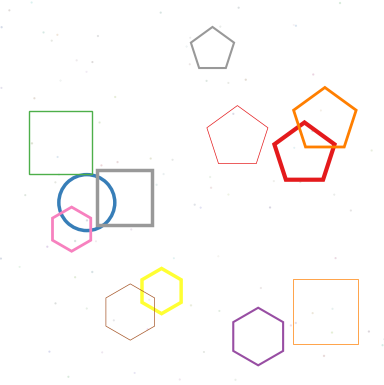[{"shape": "pentagon", "thickness": 0.5, "radius": 0.42, "center": [0.617, 0.642]}, {"shape": "pentagon", "thickness": 3, "radius": 0.41, "center": [0.791, 0.6]}, {"shape": "circle", "thickness": 2.5, "radius": 0.36, "center": [0.226, 0.474]}, {"shape": "square", "thickness": 1, "radius": 0.41, "center": [0.157, 0.63]}, {"shape": "hexagon", "thickness": 1.5, "radius": 0.37, "center": [0.671, 0.126]}, {"shape": "pentagon", "thickness": 2, "radius": 0.43, "center": [0.844, 0.687]}, {"shape": "square", "thickness": 0.5, "radius": 0.42, "center": [0.846, 0.192]}, {"shape": "hexagon", "thickness": 2.5, "radius": 0.29, "center": [0.42, 0.244]}, {"shape": "hexagon", "thickness": 0.5, "radius": 0.37, "center": [0.338, 0.19]}, {"shape": "hexagon", "thickness": 2, "radius": 0.29, "center": [0.186, 0.405]}, {"shape": "square", "thickness": 2.5, "radius": 0.36, "center": [0.323, 0.486]}, {"shape": "pentagon", "thickness": 1.5, "radius": 0.29, "center": [0.552, 0.871]}]